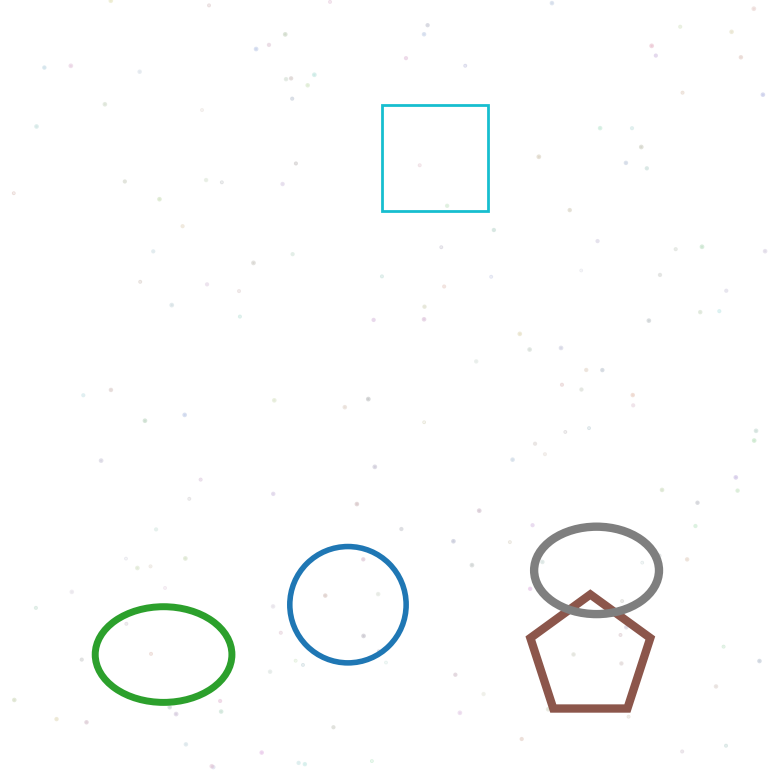[{"shape": "circle", "thickness": 2, "radius": 0.38, "center": [0.452, 0.215]}, {"shape": "oval", "thickness": 2.5, "radius": 0.44, "center": [0.212, 0.15]}, {"shape": "pentagon", "thickness": 3, "radius": 0.41, "center": [0.767, 0.146]}, {"shape": "oval", "thickness": 3, "radius": 0.41, "center": [0.775, 0.259]}, {"shape": "square", "thickness": 1, "radius": 0.34, "center": [0.565, 0.795]}]